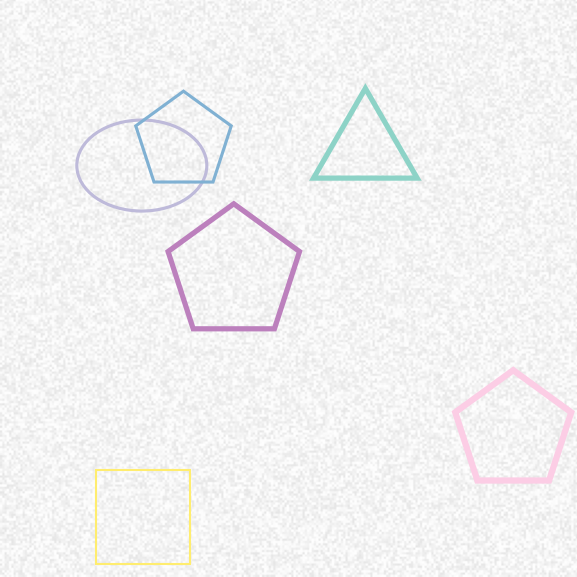[{"shape": "triangle", "thickness": 2.5, "radius": 0.52, "center": [0.633, 0.743]}, {"shape": "oval", "thickness": 1.5, "radius": 0.56, "center": [0.246, 0.712]}, {"shape": "pentagon", "thickness": 1.5, "radius": 0.43, "center": [0.318, 0.754]}, {"shape": "pentagon", "thickness": 3, "radius": 0.53, "center": [0.889, 0.252]}, {"shape": "pentagon", "thickness": 2.5, "radius": 0.6, "center": [0.405, 0.527]}, {"shape": "square", "thickness": 1, "radius": 0.41, "center": [0.248, 0.104]}]